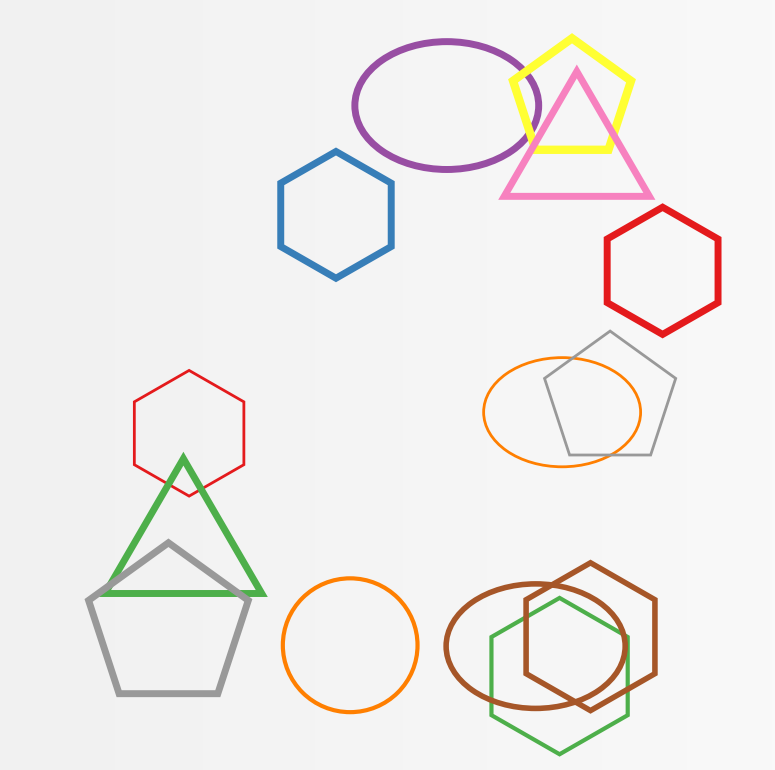[{"shape": "hexagon", "thickness": 1, "radius": 0.41, "center": [0.244, 0.437]}, {"shape": "hexagon", "thickness": 2.5, "radius": 0.41, "center": [0.855, 0.648]}, {"shape": "hexagon", "thickness": 2.5, "radius": 0.41, "center": [0.434, 0.721]}, {"shape": "hexagon", "thickness": 1.5, "radius": 0.51, "center": [0.722, 0.122]}, {"shape": "triangle", "thickness": 2.5, "radius": 0.58, "center": [0.237, 0.288]}, {"shape": "oval", "thickness": 2.5, "radius": 0.59, "center": [0.576, 0.863]}, {"shape": "oval", "thickness": 1, "radius": 0.51, "center": [0.725, 0.465]}, {"shape": "circle", "thickness": 1.5, "radius": 0.43, "center": [0.452, 0.162]}, {"shape": "pentagon", "thickness": 3, "radius": 0.4, "center": [0.738, 0.87]}, {"shape": "oval", "thickness": 2, "radius": 0.58, "center": [0.691, 0.161]}, {"shape": "hexagon", "thickness": 2, "radius": 0.48, "center": [0.762, 0.173]}, {"shape": "triangle", "thickness": 2.5, "radius": 0.54, "center": [0.744, 0.799]}, {"shape": "pentagon", "thickness": 1, "radius": 0.44, "center": [0.787, 0.481]}, {"shape": "pentagon", "thickness": 2.5, "radius": 0.54, "center": [0.217, 0.187]}]